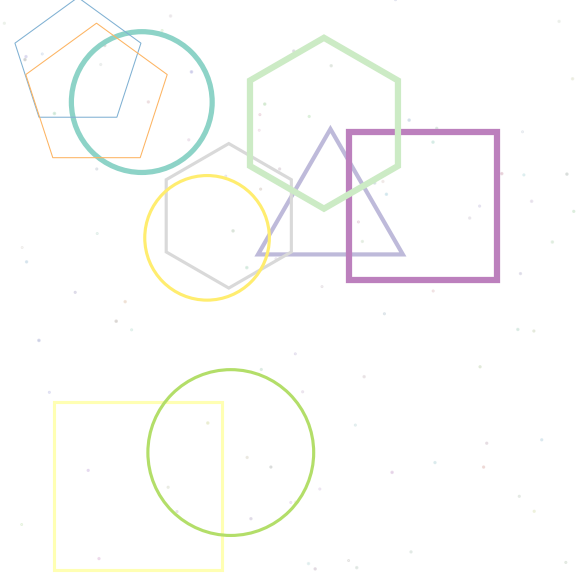[{"shape": "circle", "thickness": 2.5, "radius": 0.61, "center": [0.246, 0.822]}, {"shape": "square", "thickness": 1.5, "radius": 0.73, "center": [0.239, 0.158]}, {"shape": "triangle", "thickness": 2, "radius": 0.72, "center": [0.572, 0.631]}, {"shape": "pentagon", "thickness": 0.5, "radius": 0.57, "center": [0.135, 0.889]}, {"shape": "pentagon", "thickness": 0.5, "radius": 0.64, "center": [0.167, 0.83]}, {"shape": "circle", "thickness": 1.5, "radius": 0.72, "center": [0.4, 0.215]}, {"shape": "hexagon", "thickness": 1.5, "radius": 0.63, "center": [0.396, 0.625]}, {"shape": "square", "thickness": 3, "radius": 0.64, "center": [0.732, 0.642]}, {"shape": "hexagon", "thickness": 3, "radius": 0.74, "center": [0.561, 0.786]}, {"shape": "circle", "thickness": 1.5, "radius": 0.54, "center": [0.359, 0.587]}]